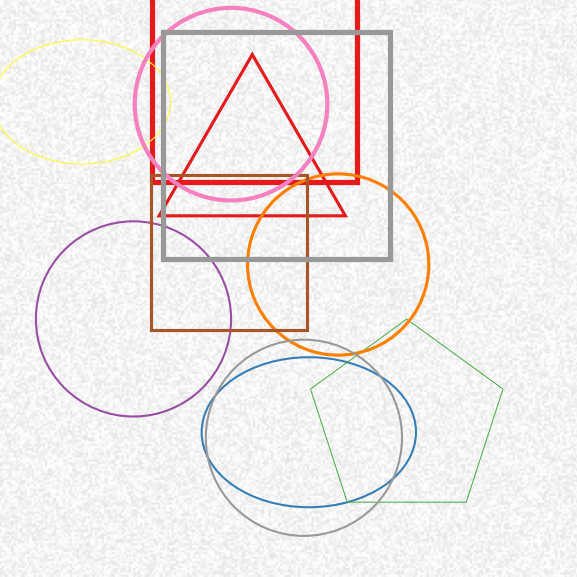[{"shape": "triangle", "thickness": 1.5, "radius": 0.93, "center": [0.437, 0.719]}, {"shape": "square", "thickness": 2.5, "radius": 0.89, "center": [0.441, 0.861]}, {"shape": "oval", "thickness": 1, "radius": 0.93, "center": [0.535, 0.251]}, {"shape": "pentagon", "thickness": 0.5, "radius": 0.88, "center": [0.704, 0.271]}, {"shape": "circle", "thickness": 1, "radius": 0.85, "center": [0.231, 0.447]}, {"shape": "circle", "thickness": 1.5, "radius": 0.78, "center": [0.586, 0.541]}, {"shape": "oval", "thickness": 0.5, "radius": 0.77, "center": [0.142, 0.823]}, {"shape": "square", "thickness": 1.5, "radius": 0.67, "center": [0.396, 0.562]}, {"shape": "circle", "thickness": 2, "radius": 0.83, "center": [0.4, 0.819]}, {"shape": "circle", "thickness": 1, "radius": 0.85, "center": [0.526, 0.241]}, {"shape": "square", "thickness": 2.5, "radius": 0.98, "center": [0.479, 0.747]}]